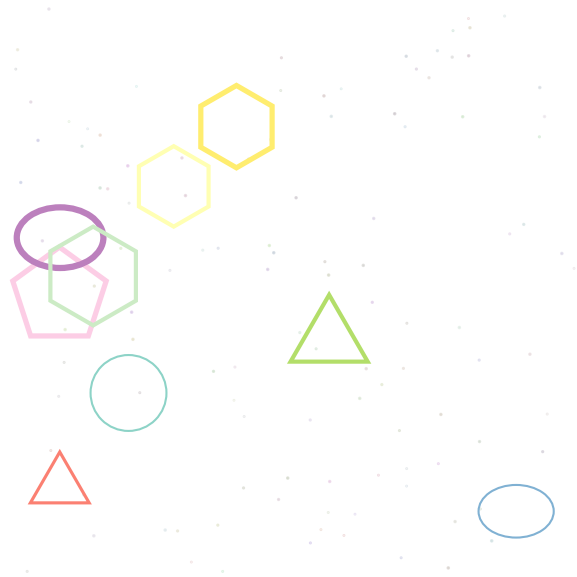[{"shape": "circle", "thickness": 1, "radius": 0.33, "center": [0.223, 0.319]}, {"shape": "hexagon", "thickness": 2, "radius": 0.35, "center": [0.301, 0.676]}, {"shape": "triangle", "thickness": 1.5, "radius": 0.29, "center": [0.103, 0.158]}, {"shape": "oval", "thickness": 1, "radius": 0.33, "center": [0.894, 0.114]}, {"shape": "triangle", "thickness": 2, "radius": 0.39, "center": [0.57, 0.411]}, {"shape": "pentagon", "thickness": 2.5, "radius": 0.43, "center": [0.103, 0.486]}, {"shape": "oval", "thickness": 3, "radius": 0.38, "center": [0.104, 0.588]}, {"shape": "hexagon", "thickness": 2, "radius": 0.43, "center": [0.161, 0.521]}, {"shape": "hexagon", "thickness": 2.5, "radius": 0.36, "center": [0.409, 0.78]}]